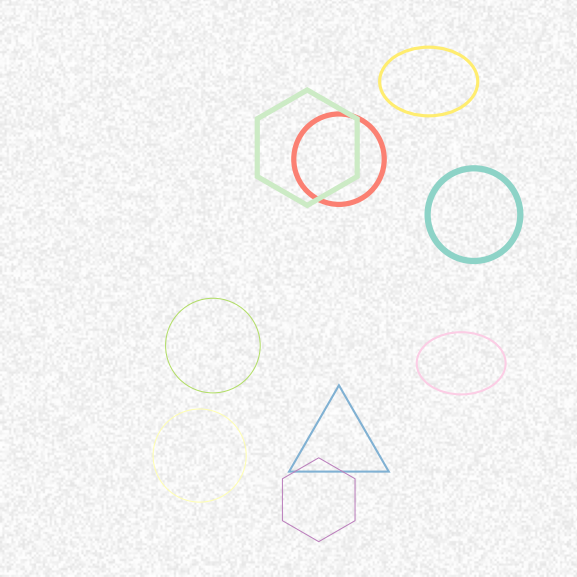[{"shape": "circle", "thickness": 3, "radius": 0.4, "center": [0.821, 0.627]}, {"shape": "circle", "thickness": 0.5, "radius": 0.4, "center": [0.346, 0.21]}, {"shape": "circle", "thickness": 2.5, "radius": 0.39, "center": [0.587, 0.723]}, {"shape": "triangle", "thickness": 1, "radius": 0.5, "center": [0.587, 0.232]}, {"shape": "circle", "thickness": 0.5, "radius": 0.41, "center": [0.369, 0.401]}, {"shape": "oval", "thickness": 1, "radius": 0.38, "center": [0.799, 0.37]}, {"shape": "hexagon", "thickness": 0.5, "radius": 0.36, "center": [0.552, 0.134]}, {"shape": "hexagon", "thickness": 2.5, "radius": 0.5, "center": [0.532, 0.743]}, {"shape": "oval", "thickness": 1.5, "radius": 0.42, "center": [0.742, 0.858]}]